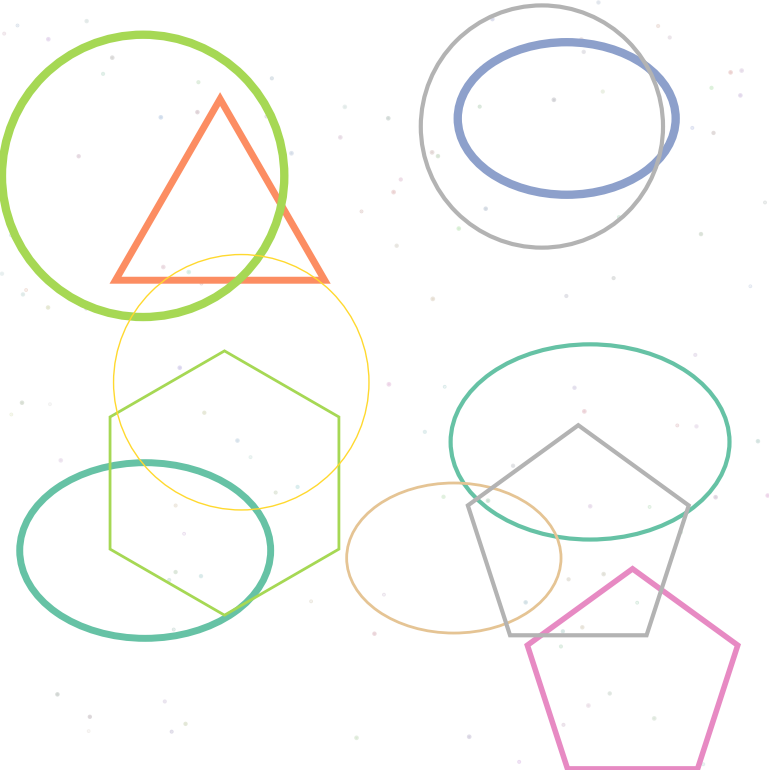[{"shape": "oval", "thickness": 2.5, "radius": 0.81, "center": [0.189, 0.285]}, {"shape": "oval", "thickness": 1.5, "radius": 0.91, "center": [0.766, 0.426]}, {"shape": "triangle", "thickness": 2.5, "radius": 0.78, "center": [0.286, 0.714]}, {"shape": "oval", "thickness": 3, "radius": 0.71, "center": [0.736, 0.846]}, {"shape": "pentagon", "thickness": 2, "radius": 0.72, "center": [0.821, 0.118]}, {"shape": "circle", "thickness": 3, "radius": 0.92, "center": [0.186, 0.772]}, {"shape": "hexagon", "thickness": 1, "radius": 0.86, "center": [0.292, 0.373]}, {"shape": "circle", "thickness": 0.5, "radius": 0.83, "center": [0.313, 0.504]}, {"shape": "oval", "thickness": 1, "radius": 0.7, "center": [0.589, 0.275]}, {"shape": "pentagon", "thickness": 1.5, "radius": 0.75, "center": [0.751, 0.297]}, {"shape": "circle", "thickness": 1.5, "radius": 0.79, "center": [0.704, 0.836]}]